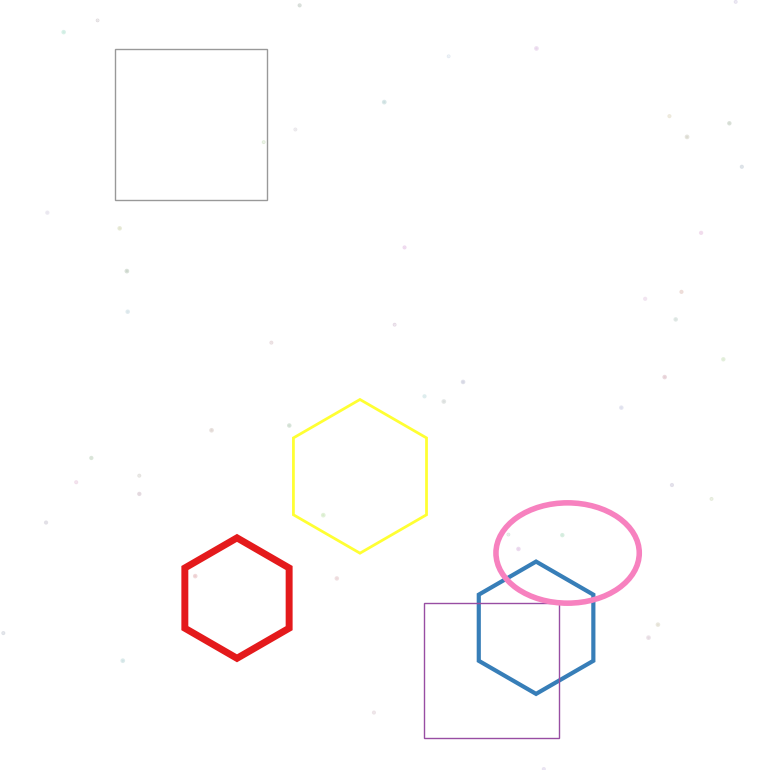[{"shape": "hexagon", "thickness": 2.5, "radius": 0.39, "center": [0.308, 0.223]}, {"shape": "hexagon", "thickness": 1.5, "radius": 0.43, "center": [0.696, 0.185]}, {"shape": "square", "thickness": 0.5, "radius": 0.44, "center": [0.638, 0.13]}, {"shape": "hexagon", "thickness": 1, "radius": 0.5, "center": [0.467, 0.381]}, {"shape": "oval", "thickness": 2, "radius": 0.47, "center": [0.737, 0.282]}, {"shape": "square", "thickness": 0.5, "radius": 0.49, "center": [0.248, 0.838]}]